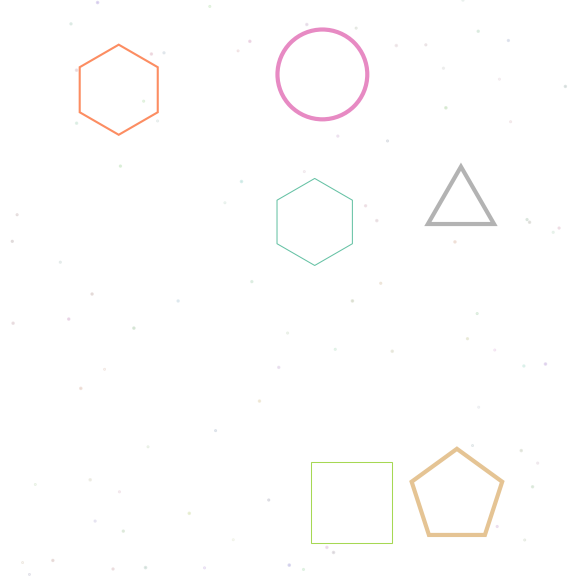[{"shape": "hexagon", "thickness": 0.5, "radius": 0.38, "center": [0.545, 0.615]}, {"shape": "hexagon", "thickness": 1, "radius": 0.39, "center": [0.206, 0.844]}, {"shape": "circle", "thickness": 2, "radius": 0.39, "center": [0.558, 0.87]}, {"shape": "square", "thickness": 0.5, "radius": 0.35, "center": [0.609, 0.129]}, {"shape": "pentagon", "thickness": 2, "radius": 0.41, "center": [0.791, 0.139]}, {"shape": "triangle", "thickness": 2, "radius": 0.33, "center": [0.798, 0.644]}]